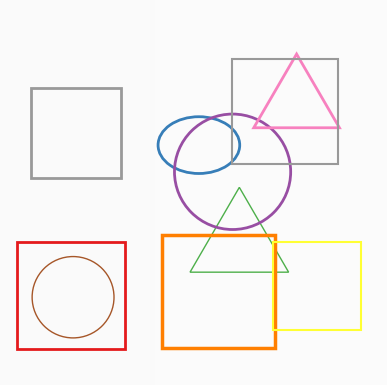[{"shape": "square", "thickness": 2, "radius": 0.7, "center": [0.184, 0.233]}, {"shape": "oval", "thickness": 2, "radius": 0.53, "center": [0.513, 0.623]}, {"shape": "triangle", "thickness": 1, "radius": 0.73, "center": [0.618, 0.366]}, {"shape": "circle", "thickness": 2, "radius": 0.75, "center": [0.6, 0.554]}, {"shape": "square", "thickness": 2.5, "radius": 0.73, "center": [0.563, 0.243]}, {"shape": "square", "thickness": 1.5, "radius": 0.57, "center": [0.819, 0.257]}, {"shape": "circle", "thickness": 1, "radius": 0.53, "center": [0.189, 0.228]}, {"shape": "triangle", "thickness": 2, "radius": 0.64, "center": [0.765, 0.732]}, {"shape": "square", "thickness": 1.5, "radius": 0.68, "center": [0.735, 0.71]}, {"shape": "square", "thickness": 2, "radius": 0.58, "center": [0.195, 0.655]}]